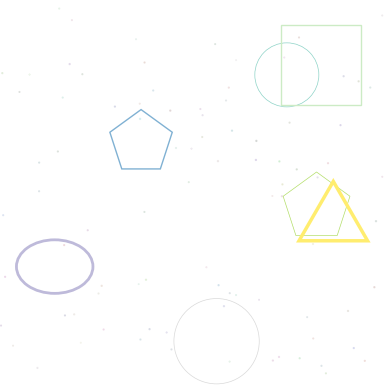[{"shape": "circle", "thickness": 0.5, "radius": 0.42, "center": [0.745, 0.806]}, {"shape": "oval", "thickness": 2, "radius": 0.5, "center": [0.142, 0.308]}, {"shape": "pentagon", "thickness": 1, "radius": 0.43, "center": [0.366, 0.63]}, {"shape": "pentagon", "thickness": 0.5, "radius": 0.46, "center": [0.822, 0.462]}, {"shape": "circle", "thickness": 0.5, "radius": 0.55, "center": [0.563, 0.114]}, {"shape": "square", "thickness": 1, "radius": 0.52, "center": [0.834, 0.831]}, {"shape": "triangle", "thickness": 2.5, "radius": 0.51, "center": [0.866, 0.426]}]